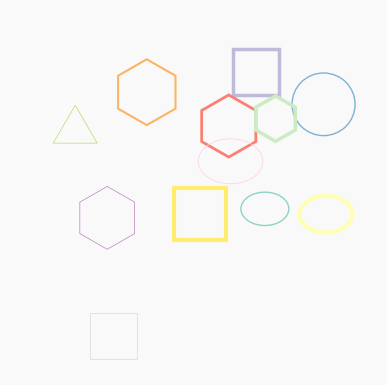[{"shape": "oval", "thickness": 1, "radius": 0.31, "center": [0.684, 0.458]}, {"shape": "oval", "thickness": 3, "radius": 0.34, "center": [0.841, 0.444]}, {"shape": "square", "thickness": 2.5, "radius": 0.3, "center": [0.66, 0.813]}, {"shape": "hexagon", "thickness": 2, "radius": 0.4, "center": [0.59, 0.673]}, {"shape": "circle", "thickness": 1, "radius": 0.41, "center": [0.835, 0.729]}, {"shape": "hexagon", "thickness": 1.5, "radius": 0.43, "center": [0.379, 0.761]}, {"shape": "triangle", "thickness": 0.5, "radius": 0.33, "center": [0.194, 0.661]}, {"shape": "oval", "thickness": 0.5, "radius": 0.42, "center": [0.595, 0.581]}, {"shape": "square", "thickness": 0.5, "radius": 0.3, "center": [0.293, 0.127]}, {"shape": "hexagon", "thickness": 0.5, "radius": 0.41, "center": [0.277, 0.434]}, {"shape": "hexagon", "thickness": 2.5, "radius": 0.29, "center": [0.711, 0.692]}, {"shape": "square", "thickness": 3, "radius": 0.34, "center": [0.516, 0.444]}]